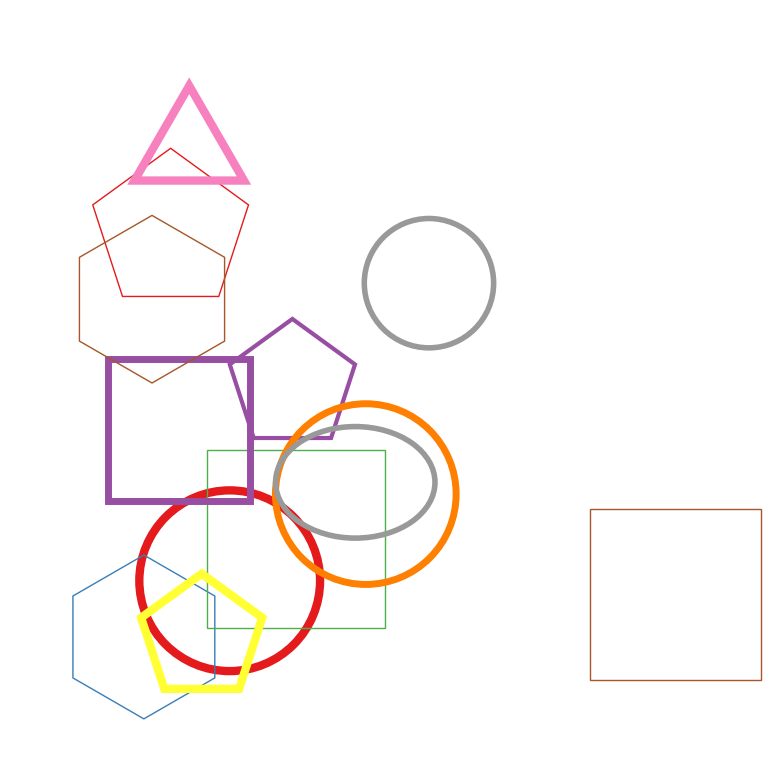[{"shape": "pentagon", "thickness": 0.5, "radius": 0.53, "center": [0.222, 0.701]}, {"shape": "circle", "thickness": 3, "radius": 0.59, "center": [0.298, 0.246]}, {"shape": "hexagon", "thickness": 0.5, "radius": 0.53, "center": [0.187, 0.173]}, {"shape": "square", "thickness": 0.5, "radius": 0.58, "center": [0.384, 0.3]}, {"shape": "square", "thickness": 2.5, "radius": 0.46, "center": [0.233, 0.441]}, {"shape": "pentagon", "thickness": 1.5, "radius": 0.43, "center": [0.38, 0.5]}, {"shape": "circle", "thickness": 2.5, "radius": 0.59, "center": [0.475, 0.358]}, {"shape": "pentagon", "thickness": 3, "radius": 0.41, "center": [0.262, 0.172]}, {"shape": "hexagon", "thickness": 0.5, "radius": 0.54, "center": [0.197, 0.611]}, {"shape": "square", "thickness": 0.5, "radius": 0.55, "center": [0.877, 0.228]}, {"shape": "triangle", "thickness": 3, "radius": 0.41, "center": [0.246, 0.807]}, {"shape": "circle", "thickness": 2, "radius": 0.42, "center": [0.557, 0.632]}, {"shape": "oval", "thickness": 2, "radius": 0.52, "center": [0.461, 0.374]}]